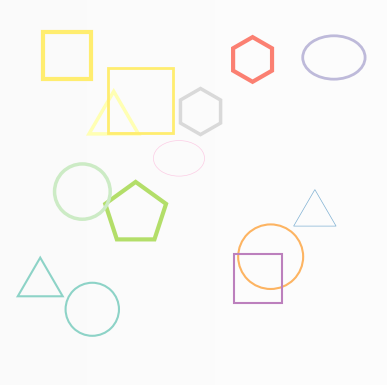[{"shape": "circle", "thickness": 1.5, "radius": 0.34, "center": [0.238, 0.197]}, {"shape": "triangle", "thickness": 1.5, "radius": 0.33, "center": [0.104, 0.264]}, {"shape": "triangle", "thickness": 2.5, "radius": 0.37, "center": [0.293, 0.689]}, {"shape": "oval", "thickness": 2, "radius": 0.4, "center": [0.862, 0.851]}, {"shape": "hexagon", "thickness": 3, "radius": 0.29, "center": [0.652, 0.846]}, {"shape": "triangle", "thickness": 0.5, "radius": 0.32, "center": [0.813, 0.444]}, {"shape": "circle", "thickness": 1.5, "radius": 0.42, "center": [0.698, 0.333]}, {"shape": "pentagon", "thickness": 3, "radius": 0.41, "center": [0.35, 0.445]}, {"shape": "oval", "thickness": 0.5, "radius": 0.33, "center": [0.462, 0.589]}, {"shape": "hexagon", "thickness": 2.5, "radius": 0.3, "center": [0.517, 0.71]}, {"shape": "square", "thickness": 1.5, "radius": 0.31, "center": [0.667, 0.277]}, {"shape": "circle", "thickness": 2.5, "radius": 0.36, "center": [0.213, 0.502]}, {"shape": "square", "thickness": 2, "radius": 0.42, "center": [0.363, 0.739]}, {"shape": "square", "thickness": 3, "radius": 0.31, "center": [0.173, 0.856]}]